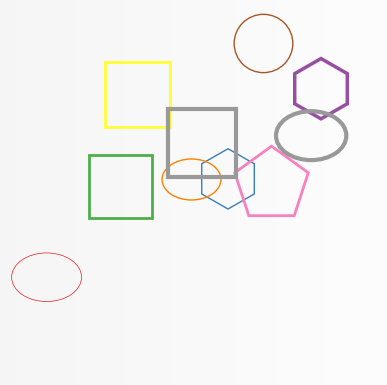[{"shape": "oval", "thickness": 0.5, "radius": 0.45, "center": [0.12, 0.28]}, {"shape": "hexagon", "thickness": 1, "radius": 0.39, "center": [0.588, 0.535]}, {"shape": "square", "thickness": 2, "radius": 0.41, "center": [0.311, 0.515]}, {"shape": "hexagon", "thickness": 2.5, "radius": 0.39, "center": [0.828, 0.77]}, {"shape": "oval", "thickness": 1, "radius": 0.38, "center": [0.494, 0.534]}, {"shape": "square", "thickness": 2, "radius": 0.42, "center": [0.356, 0.755]}, {"shape": "circle", "thickness": 1, "radius": 0.38, "center": [0.68, 0.887]}, {"shape": "pentagon", "thickness": 2, "radius": 0.5, "center": [0.701, 0.521]}, {"shape": "oval", "thickness": 3, "radius": 0.45, "center": [0.803, 0.648]}, {"shape": "square", "thickness": 3, "radius": 0.44, "center": [0.521, 0.629]}]